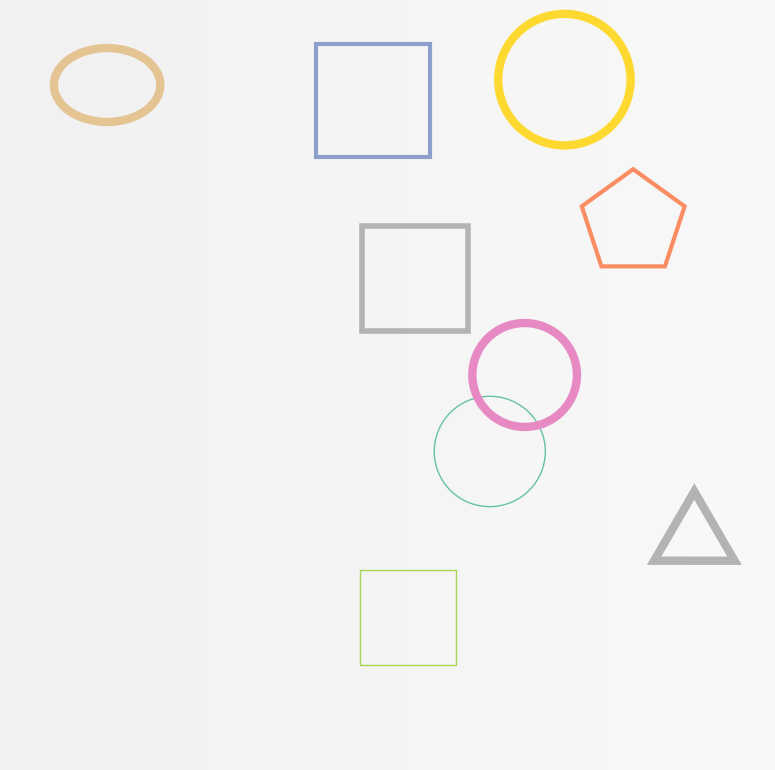[{"shape": "circle", "thickness": 0.5, "radius": 0.36, "center": [0.632, 0.414]}, {"shape": "pentagon", "thickness": 1.5, "radius": 0.35, "center": [0.817, 0.71]}, {"shape": "square", "thickness": 1.5, "radius": 0.37, "center": [0.482, 0.869]}, {"shape": "circle", "thickness": 3, "radius": 0.34, "center": [0.677, 0.513]}, {"shape": "square", "thickness": 0.5, "radius": 0.31, "center": [0.526, 0.199]}, {"shape": "circle", "thickness": 3, "radius": 0.43, "center": [0.728, 0.897]}, {"shape": "oval", "thickness": 3, "radius": 0.34, "center": [0.138, 0.89]}, {"shape": "square", "thickness": 2, "radius": 0.34, "center": [0.535, 0.638]}, {"shape": "triangle", "thickness": 3, "radius": 0.3, "center": [0.896, 0.302]}]